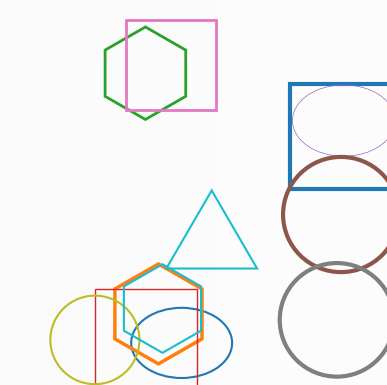[{"shape": "square", "thickness": 3, "radius": 0.68, "center": [0.885, 0.645]}, {"shape": "oval", "thickness": 1.5, "radius": 0.65, "center": [0.469, 0.109]}, {"shape": "hexagon", "thickness": 2.5, "radius": 0.65, "center": [0.409, 0.185]}, {"shape": "hexagon", "thickness": 2, "radius": 0.6, "center": [0.375, 0.81]}, {"shape": "square", "thickness": 1, "radius": 0.66, "center": [0.378, 0.118]}, {"shape": "oval", "thickness": 0.5, "radius": 0.66, "center": [0.887, 0.687]}, {"shape": "circle", "thickness": 3, "radius": 0.75, "center": [0.88, 0.443]}, {"shape": "square", "thickness": 2, "radius": 0.58, "center": [0.441, 0.832]}, {"shape": "circle", "thickness": 3, "radius": 0.74, "center": [0.869, 0.169]}, {"shape": "circle", "thickness": 1.5, "radius": 0.57, "center": [0.245, 0.117]}, {"shape": "triangle", "thickness": 1.5, "radius": 0.68, "center": [0.546, 0.37]}, {"shape": "hexagon", "thickness": 1.5, "radius": 0.58, "center": [0.419, 0.199]}]